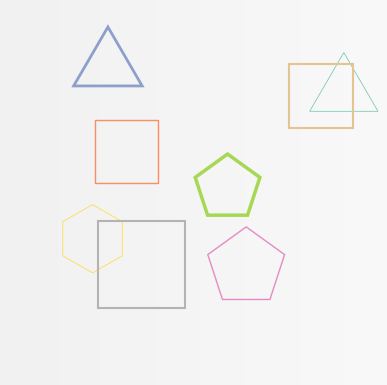[{"shape": "triangle", "thickness": 0.5, "radius": 0.51, "center": [0.887, 0.762]}, {"shape": "square", "thickness": 1, "radius": 0.41, "center": [0.326, 0.606]}, {"shape": "triangle", "thickness": 2, "radius": 0.51, "center": [0.278, 0.828]}, {"shape": "pentagon", "thickness": 1, "radius": 0.52, "center": [0.635, 0.306]}, {"shape": "pentagon", "thickness": 2.5, "radius": 0.44, "center": [0.587, 0.512]}, {"shape": "hexagon", "thickness": 0.5, "radius": 0.44, "center": [0.239, 0.38]}, {"shape": "square", "thickness": 1.5, "radius": 0.41, "center": [0.828, 0.751]}, {"shape": "square", "thickness": 1.5, "radius": 0.56, "center": [0.365, 0.313]}]